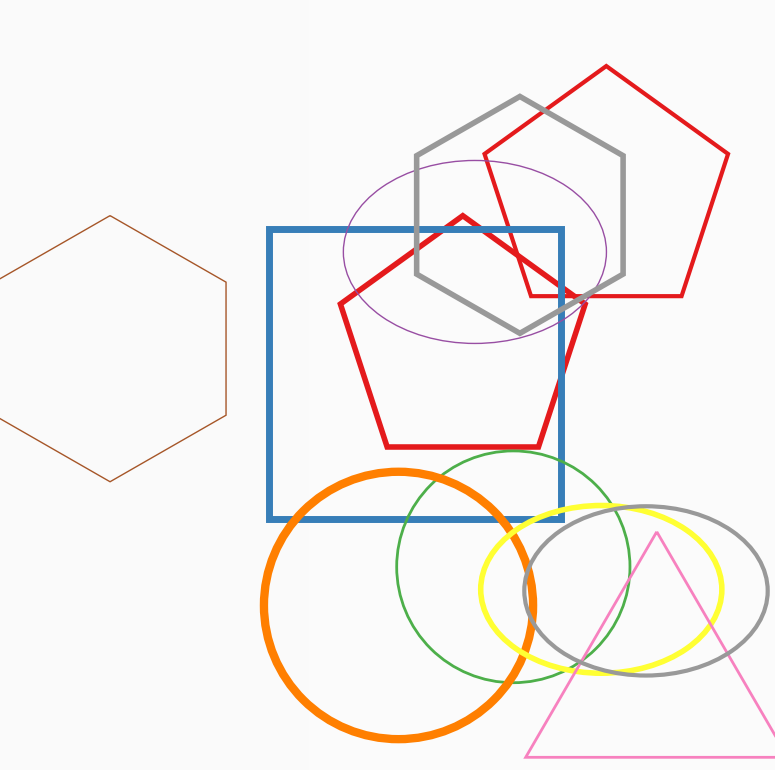[{"shape": "pentagon", "thickness": 1.5, "radius": 0.83, "center": [0.782, 0.749]}, {"shape": "pentagon", "thickness": 2, "radius": 0.83, "center": [0.597, 0.554]}, {"shape": "square", "thickness": 2.5, "radius": 0.94, "center": [0.535, 0.514]}, {"shape": "circle", "thickness": 1, "radius": 0.75, "center": [0.662, 0.264]}, {"shape": "oval", "thickness": 0.5, "radius": 0.85, "center": [0.613, 0.673]}, {"shape": "circle", "thickness": 3, "radius": 0.87, "center": [0.514, 0.214]}, {"shape": "oval", "thickness": 2, "radius": 0.78, "center": [0.776, 0.235]}, {"shape": "hexagon", "thickness": 0.5, "radius": 0.86, "center": [0.142, 0.547]}, {"shape": "triangle", "thickness": 1, "radius": 0.98, "center": [0.847, 0.114]}, {"shape": "oval", "thickness": 1.5, "radius": 0.79, "center": [0.834, 0.233]}, {"shape": "hexagon", "thickness": 2, "radius": 0.77, "center": [0.671, 0.721]}]